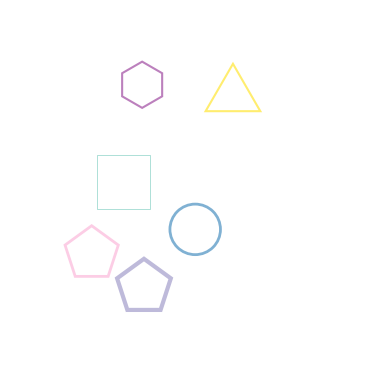[{"shape": "square", "thickness": 0.5, "radius": 0.35, "center": [0.321, 0.527]}, {"shape": "pentagon", "thickness": 3, "radius": 0.37, "center": [0.374, 0.254]}, {"shape": "circle", "thickness": 2, "radius": 0.33, "center": [0.507, 0.404]}, {"shape": "pentagon", "thickness": 2, "radius": 0.36, "center": [0.238, 0.341]}, {"shape": "hexagon", "thickness": 1.5, "radius": 0.3, "center": [0.369, 0.78]}, {"shape": "triangle", "thickness": 1.5, "radius": 0.41, "center": [0.605, 0.752]}]